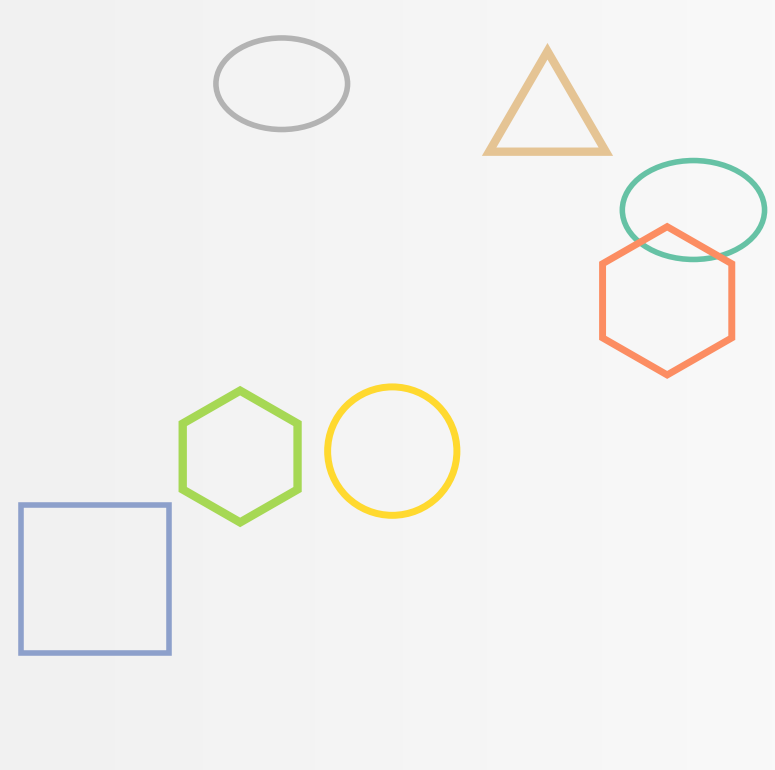[{"shape": "oval", "thickness": 2, "radius": 0.46, "center": [0.895, 0.727]}, {"shape": "hexagon", "thickness": 2.5, "radius": 0.48, "center": [0.861, 0.609]}, {"shape": "square", "thickness": 2, "radius": 0.48, "center": [0.122, 0.248]}, {"shape": "hexagon", "thickness": 3, "radius": 0.43, "center": [0.31, 0.407]}, {"shape": "circle", "thickness": 2.5, "radius": 0.42, "center": [0.506, 0.414]}, {"shape": "triangle", "thickness": 3, "radius": 0.43, "center": [0.706, 0.846]}, {"shape": "oval", "thickness": 2, "radius": 0.42, "center": [0.364, 0.891]}]